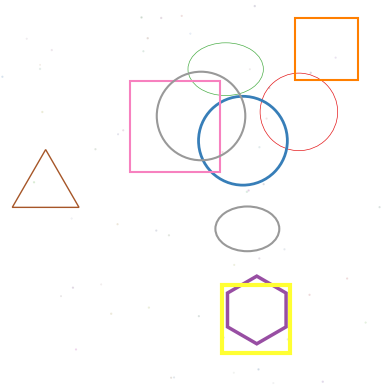[{"shape": "circle", "thickness": 0.5, "radius": 0.5, "center": [0.776, 0.709]}, {"shape": "circle", "thickness": 2, "radius": 0.58, "center": [0.631, 0.634]}, {"shape": "oval", "thickness": 0.5, "radius": 0.49, "center": [0.586, 0.82]}, {"shape": "hexagon", "thickness": 2.5, "radius": 0.44, "center": [0.667, 0.195]}, {"shape": "square", "thickness": 1.5, "radius": 0.41, "center": [0.848, 0.873]}, {"shape": "square", "thickness": 3, "radius": 0.44, "center": [0.664, 0.17]}, {"shape": "triangle", "thickness": 1, "radius": 0.5, "center": [0.119, 0.511]}, {"shape": "square", "thickness": 1.5, "radius": 0.59, "center": [0.456, 0.671]}, {"shape": "circle", "thickness": 1.5, "radius": 0.57, "center": [0.522, 0.699]}, {"shape": "oval", "thickness": 1.5, "radius": 0.41, "center": [0.642, 0.406]}]